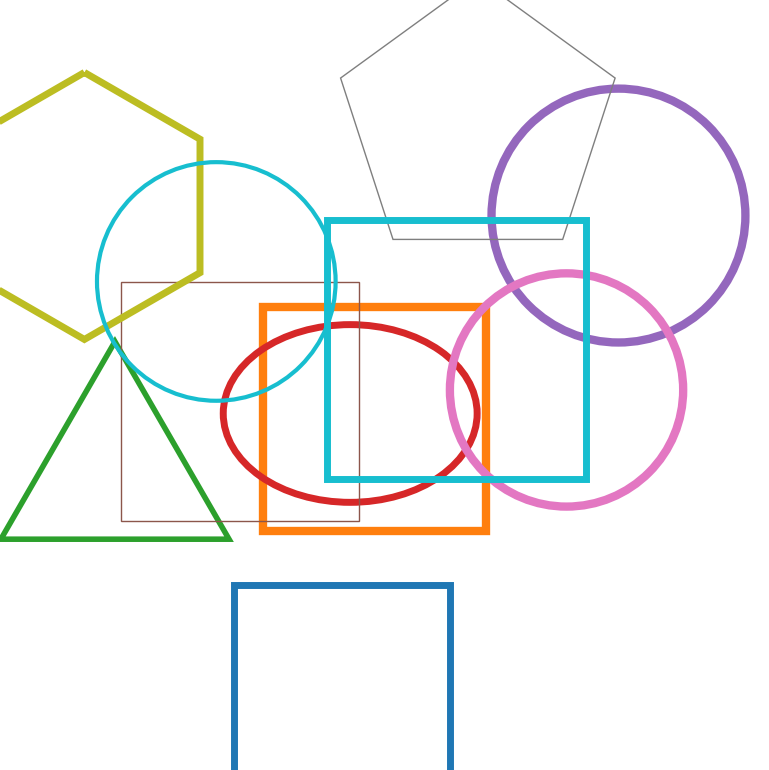[{"shape": "square", "thickness": 2.5, "radius": 0.7, "center": [0.444, 0.1]}, {"shape": "square", "thickness": 3, "radius": 0.73, "center": [0.486, 0.456]}, {"shape": "triangle", "thickness": 2, "radius": 0.86, "center": [0.149, 0.385]}, {"shape": "oval", "thickness": 2.5, "radius": 0.82, "center": [0.455, 0.463]}, {"shape": "circle", "thickness": 3, "radius": 0.82, "center": [0.803, 0.72]}, {"shape": "square", "thickness": 0.5, "radius": 0.78, "center": [0.312, 0.479]}, {"shape": "circle", "thickness": 3, "radius": 0.76, "center": [0.736, 0.494]}, {"shape": "pentagon", "thickness": 0.5, "radius": 0.94, "center": [0.621, 0.841]}, {"shape": "hexagon", "thickness": 2.5, "radius": 0.87, "center": [0.11, 0.733]}, {"shape": "square", "thickness": 2.5, "radius": 0.84, "center": [0.593, 0.546]}, {"shape": "circle", "thickness": 1.5, "radius": 0.77, "center": [0.281, 0.634]}]